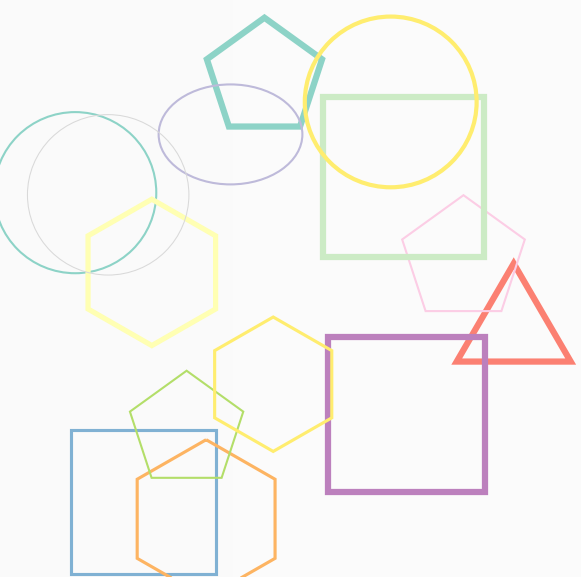[{"shape": "circle", "thickness": 1, "radius": 0.7, "center": [0.129, 0.666]}, {"shape": "pentagon", "thickness": 3, "radius": 0.52, "center": [0.455, 0.864]}, {"shape": "hexagon", "thickness": 2.5, "radius": 0.63, "center": [0.261, 0.527]}, {"shape": "oval", "thickness": 1, "radius": 0.62, "center": [0.397, 0.766]}, {"shape": "triangle", "thickness": 3, "radius": 0.57, "center": [0.884, 0.43]}, {"shape": "square", "thickness": 1.5, "radius": 0.63, "center": [0.247, 0.13]}, {"shape": "hexagon", "thickness": 1.5, "radius": 0.68, "center": [0.355, 0.101]}, {"shape": "pentagon", "thickness": 1, "radius": 0.51, "center": [0.321, 0.255]}, {"shape": "pentagon", "thickness": 1, "radius": 0.55, "center": [0.797, 0.55]}, {"shape": "circle", "thickness": 0.5, "radius": 0.69, "center": [0.186, 0.662]}, {"shape": "square", "thickness": 3, "radius": 0.67, "center": [0.699, 0.281]}, {"shape": "square", "thickness": 3, "radius": 0.69, "center": [0.694, 0.693]}, {"shape": "hexagon", "thickness": 1.5, "radius": 0.58, "center": [0.47, 0.334]}, {"shape": "circle", "thickness": 2, "radius": 0.74, "center": [0.672, 0.823]}]